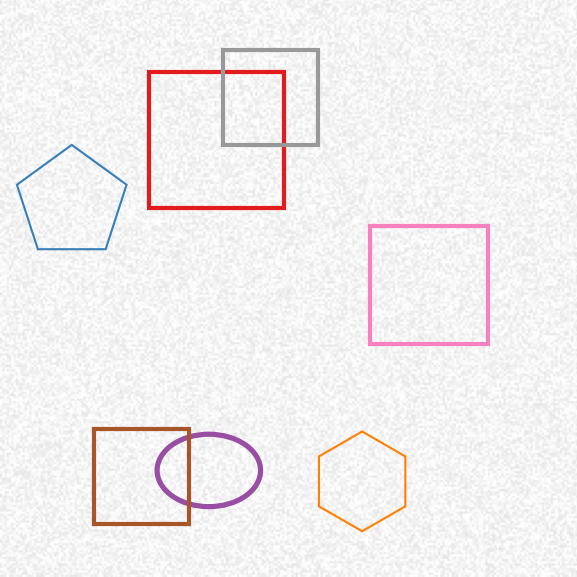[{"shape": "square", "thickness": 2, "radius": 0.59, "center": [0.375, 0.757]}, {"shape": "pentagon", "thickness": 1, "radius": 0.5, "center": [0.124, 0.648]}, {"shape": "oval", "thickness": 2.5, "radius": 0.45, "center": [0.362, 0.185]}, {"shape": "hexagon", "thickness": 1, "radius": 0.43, "center": [0.627, 0.166]}, {"shape": "square", "thickness": 2, "radius": 0.41, "center": [0.245, 0.175]}, {"shape": "square", "thickness": 2, "radius": 0.51, "center": [0.743, 0.505]}, {"shape": "square", "thickness": 2, "radius": 0.41, "center": [0.468, 0.83]}]